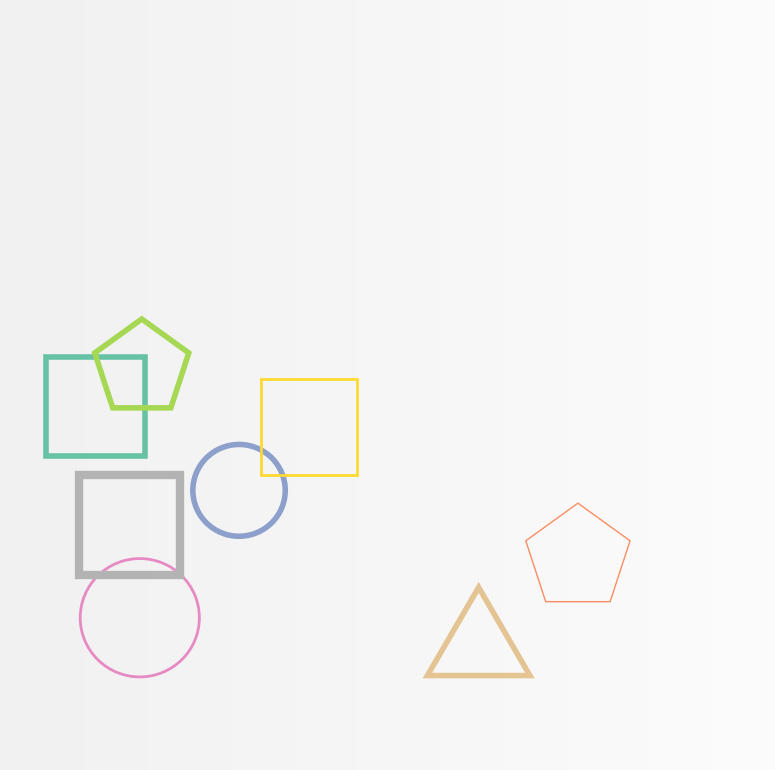[{"shape": "square", "thickness": 2, "radius": 0.32, "center": [0.123, 0.472]}, {"shape": "pentagon", "thickness": 0.5, "radius": 0.35, "center": [0.746, 0.276]}, {"shape": "circle", "thickness": 2, "radius": 0.3, "center": [0.308, 0.363]}, {"shape": "circle", "thickness": 1, "radius": 0.38, "center": [0.18, 0.198]}, {"shape": "pentagon", "thickness": 2, "radius": 0.32, "center": [0.183, 0.522]}, {"shape": "square", "thickness": 1, "radius": 0.31, "center": [0.399, 0.446]}, {"shape": "triangle", "thickness": 2, "radius": 0.38, "center": [0.618, 0.161]}, {"shape": "square", "thickness": 3, "radius": 0.33, "center": [0.167, 0.319]}]